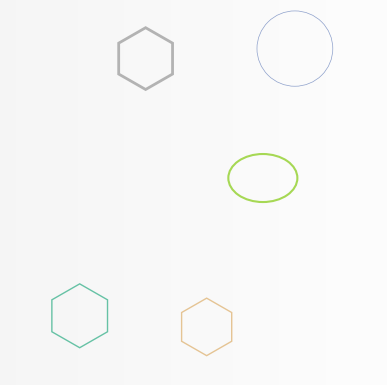[{"shape": "hexagon", "thickness": 1, "radius": 0.41, "center": [0.206, 0.18]}, {"shape": "circle", "thickness": 0.5, "radius": 0.49, "center": [0.761, 0.874]}, {"shape": "oval", "thickness": 1.5, "radius": 0.45, "center": [0.678, 0.538]}, {"shape": "hexagon", "thickness": 1, "radius": 0.37, "center": [0.533, 0.151]}, {"shape": "hexagon", "thickness": 2, "radius": 0.4, "center": [0.376, 0.848]}]